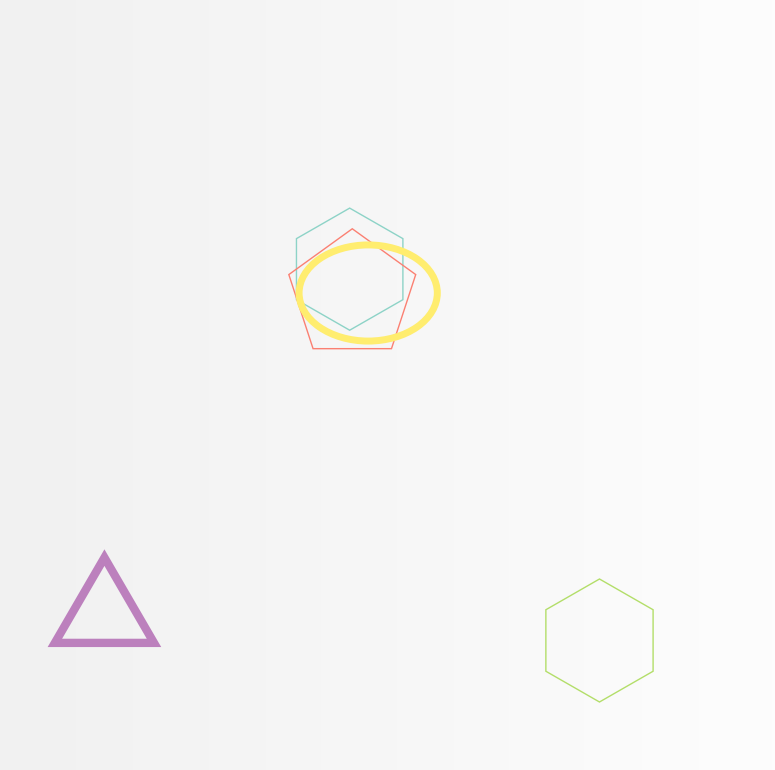[{"shape": "hexagon", "thickness": 0.5, "radius": 0.4, "center": [0.451, 0.65]}, {"shape": "pentagon", "thickness": 0.5, "radius": 0.43, "center": [0.455, 0.617]}, {"shape": "hexagon", "thickness": 0.5, "radius": 0.4, "center": [0.774, 0.168]}, {"shape": "triangle", "thickness": 3, "radius": 0.37, "center": [0.135, 0.202]}, {"shape": "oval", "thickness": 2.5, "radius": 0.45, "center": [0.475, 0.619]}]